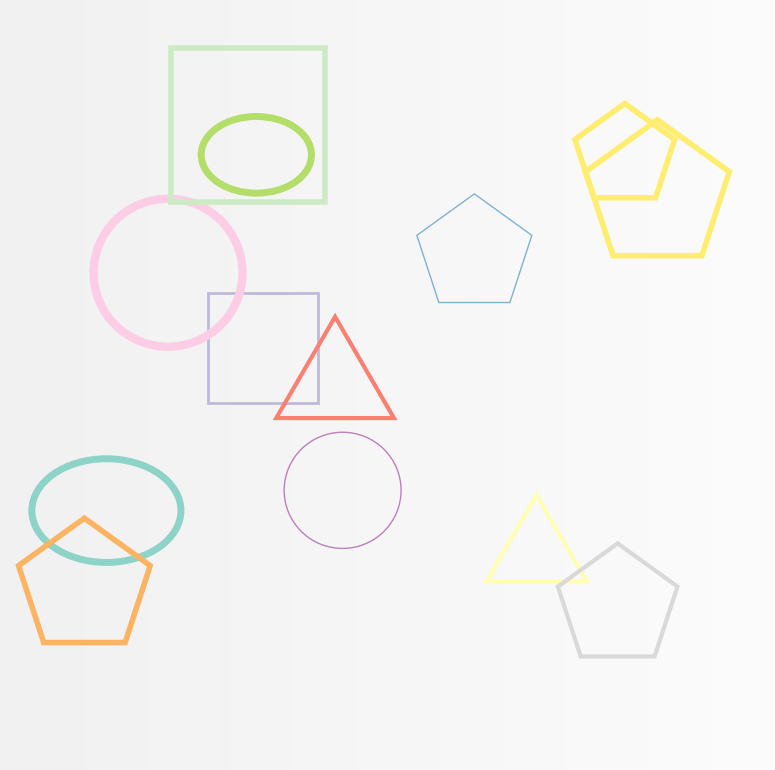[{"shape": "oval", "thickness": 2.5, "radius": 0.48, "center": [0.137, 0.337]}, {"shape": "triangle", "thickness": 1.5, "radius": 0.37, "center": [0.692, 0.282]}, {"shape": "square", "thickness": 1, "radius": 0.36, "center": [0.339, 0.548]}, {"shape": "triangle", "thickness": 1.5, "radius": 0.44, "center": [0.432, 0.501]}, {"shape": "pentagon", "thickness": 0.5, "radius": 0.39, "center": [0.612, 0.67]}, {"shape": "pentagon", "thickness": 2, "radius": 0.45, "center": [0.109, 0.238]}, {"shape": "oval", "thickness": 2.5, "radius": 0.36, "center": [0.331, 0.799]}, {"shape": "circle", "thickness": 3, "radius": 0.48, "center": [0.217, 0.646]}, {"shape": "pentagon", "thickness": 1.5, "radius": 0.41, "center": [0.797, 0.213]}, {"shape": "circle", "thickness": 0.5, "radius": 0.38, "center": [0.442, 0.363]}, {"shape": "square", "thickness": 2, "radius": 0.5, "center": [0.32, 0.838]}, {"shape": "pentagon", "thickness": 2, "radius": 0.49, "center": [0.848, 0.747]}, {"shape": "pentagon", "thickness": 2, "radius": 0.34, "center": [0.806, 0.798]}]